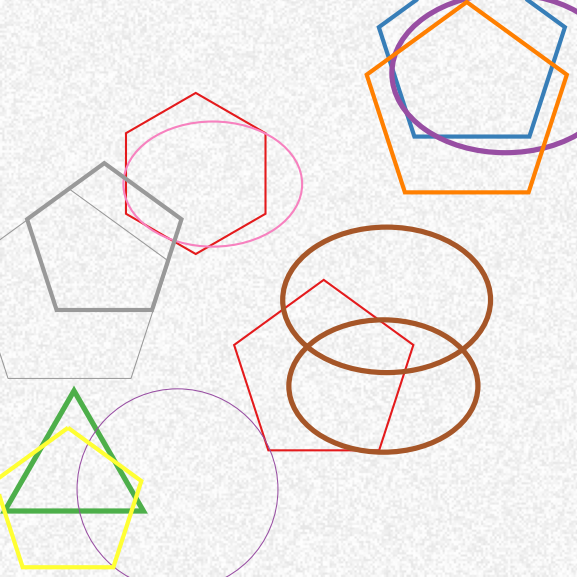[{"shape": "pentagon", "thickness": 1, "radius": 0.82, "center": [0.561, 0.351]}, {"shape": "hexagon", "thickness": 1, "radius": 0.7, "center": [0.339, 0.699]}, {"shape": "pentagon", "thickness": 2, "radius": 0.85, "center": [0.817, 0.9]}, {"shape": "triangle", "thickness": 2.5, "radius": 0.69, "center": [0.128, 0.184]}, {"shape": "oval", "thickness": 2.5, "radius": 0.98, "center": [0.875, 0.872]}, {"shape": "circle", "thickness": 0.5, "radius": 0.87, "center": [0.307, 0.152]}, {"shape": "pentagon", "thickness": 2, "radius": 0.91, "center": [0.808, 0.813]}, {"shape": "pentagon", "thickness": 2, "radius": 0.67, "center": [0.118, 0.125]}, {"shape": "oval", "thickness": 2.5, "radius": 0.9, "center": [0.669, 0.48]}, {"shape": "oval", "thickness": 2.5, "radius": 0.82, "center": [0.664, 0.331]}, {"shape": "oval", "thickness": 1, "radius": 0.77, "center": [0.368, 0.68]}, {"shape": "pentagon", "thickness": 0.5, "radius": 0.91, "center": [0.12, 0.49]}, {"shape": "pentagon", "thickness": 2, "radius": 0.7, "center": [0.181, 0.576]}]